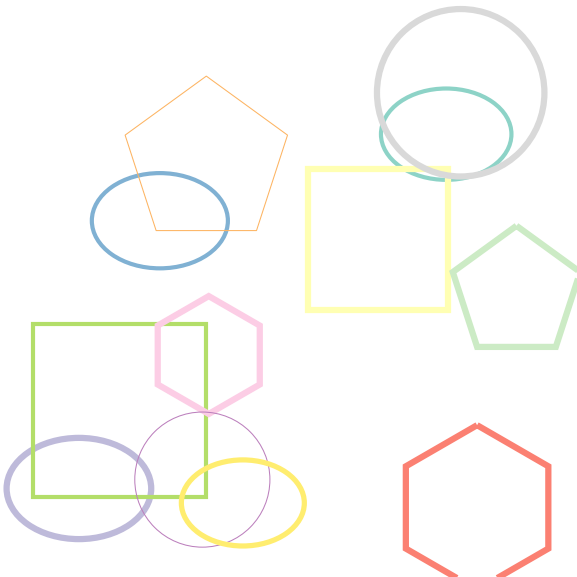[{"shape": "oval", "thickness": 2, "radius": 0.56, "center": [0.773, 0.767]}, {"shape": "square", "thickness": 3, "radius": 0.61, "center": [0.654, 0.585]}, {"shape": "oval", "thickness": 3, "radius": 0.63, "center": [0.137, 0.153]}, {"shape": "hexagon", "thickness": 3, "radius": 0.71, "center": [0.826, 0.12]}, {"shape": "oval", "thickness": 2, "radius": 0.59, "center": [0.277, 0.617]}, {"shape": "pentagon", "thickness": 0.5, "radius": 0.74, "center": [0.357, 0.719]}, {"shape": "square", "thickness": 2, "radius": 0.75, "center": [0.207, 0.288]}, {"shape": "hexagon", "thickness": 3, "radius": 0.51, "center": [0.361, 0.384]}, {"shape": "circle", "thickness": 3, "radius": 0.72, "center": [0.798, 0.839]}, {"shape": "circle", "thickness": 0.5, "radius": 0.58, "center": [0.35, 0.169]}, {"shape": "pentagon", "thickness": 3, "radius": 0.58, "center": [0.894, 0.492]}, {"shape": "oval", "thickness": 2.5, "radius": 0.53, "center": [0.421, 0.128]}]